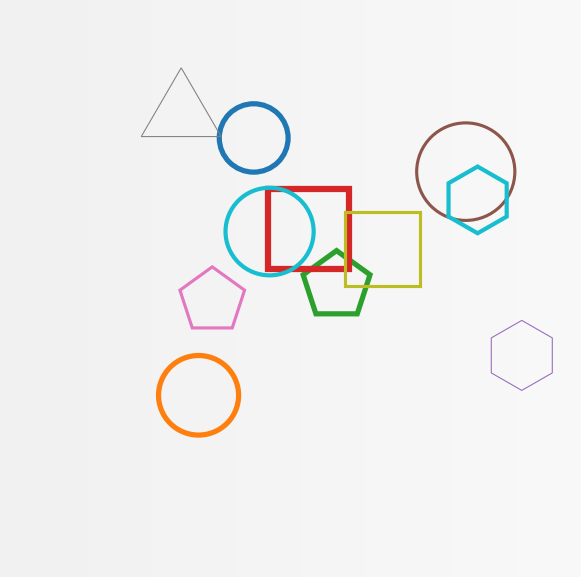[{"shape": "circle", "thickness": 2.5, "radius": 0.3, "center": [0.436, 0.76]}, {"shape": "circle", "thickness": 2.5, "radius": 0.34, "center": [0.342, 0.315]}, {"shape": "pentagon", "thickness": 2.5, "radius": 0.3, "center": [0.579, 0.505]}, {"shape": "square", "thickness": 3, "radius": 0.35, "center": [0.531, 0.603]}, {"shape": "hexagon", "thickness": 0.5, "radius": 0.3, "center": [0.898, 0.384]}, {"shape": "circle", "thickness": 1.5, "radius": 0.42, "center": [0.801, 0.702]}, {"shape": "pentagon", "thickness": 1.5, "radius": 0.29, "center": [0.365, 0.479]}, {"shape": "triangle", "thickness": 0.5, "radius": 0.4, "center": [0.312, 0.802]}, {"shape": "square", "thickness": 1.5, "radius": 0.32, "center": [0.658, 0.568]}, {"shape": "hexagon", "thickness": 2, "radius": 0.29, "center": [0.822, 0.653]}, {"shape": "circle", "thickness": 2, "radius": 0.38, "center": [0.464, 0.598]}]